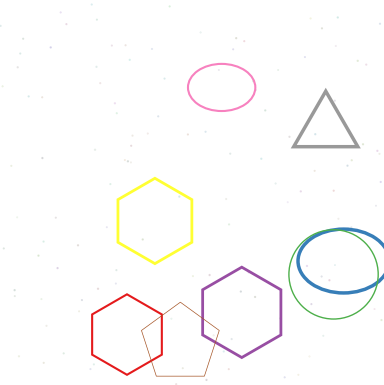[{"shape": "hexagon", "thickness": 1.5, "radius": 0.52, "center": [0.33, 0.131]}, {"shape": "oval", "thickness": 2.5, "radius": 0.59, "center": [0.893, 0.322]}, {"shape": "circle", "thickness": 1, "radius": 0.58, "center": [0.866, 0.287]}, {"shape": "hexagon", "thickness": 2, "radius": 0.59, "center": [0.628, 0.189]}, {"shape": "hexagon", "thickness": 2, "radius": 0.55, "center": [0.402, 0.426]}, {"shape": "pentagon", "thickness": 0.5, "radius": 0.53, "center": [0.468, 0.109]}, {"shape": "oval", "thickness": 1.5, "radius": 0.44, "center": [0.576, 0.773]}, {"shape": "triangle", "thickness": 2.5, "radius": 0.48, "center": [0.846, 0.667]}]